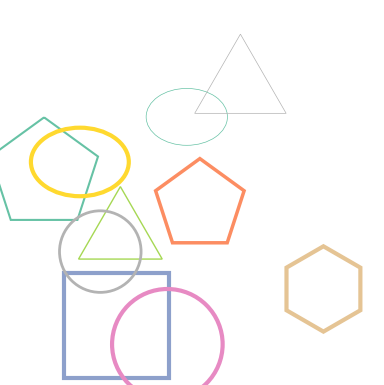[{"shape": "oval", "thickness": 0.5, "radius": 0.53, "center": [0.485, 0.696]}, {"shape": "pentagon", "thickness": 1.5, "radius": 0.74, "center": [0.115, 0.548]}, {"shape": "pentagon", "thickness": 2.5, "radius": 0.6, "center": [0.519, 0.467]}, {"shape": "square", "thickness": 3, "radius": 0.68, "center": [0.303, 0.154]}, {"shape": "circle", "thickness": 3, "radius": 0.72, "center": [0.435, 0.106]}, {"shape": "triangle", "thickness": 1, "radius": 0.63, "center": [0.313, 0.39]}, {"shape": "oval", "thickness": 3, "radius": 0.64, "center": [0.207, 0.579]}, {"shape": "hexagon", "thickness": 3, "radius": 0.55, "center": [0.84, 0.249]}, {"shape": "triangle", "thickness": 0.5, "radius": 0.69, "center": [0.624, 0.774]}, {"shape": "circle", "thickness": 2, "radius": 0.53, "center": [0.261, 0.346]}]